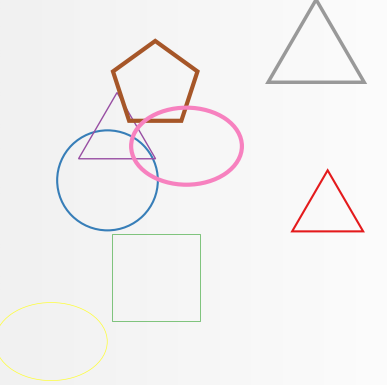[{"shape": "triangle", "thickness": 1.5, "radius": 0.53, "center": [0.846, 0.452]}, {"shape": "circle", "thickness": 1.5, "radius": 0.65, "center": [0.277, 0.532]}, {"shape": "square", "thickness": 0.5, "radius": 0.57, "center": [0.403, 0.279]}, {"shape": "triangle", "thickness": 1, "radius": 0.57, "center": [0.302, 0.645]}, {"shape": "oval", "thickness": 0.5, "radius": 0.72, "center": [0.132, 0.113]}, {"shape": "pentagon", "thickness": 3, "radius": 0.57, "center": [0.401, 0.779]}, {"shape": "oval", "thickness": 3, "radius": 0.71, "center": [0.481, 0.62]}, {"shape": "triangle", "thickness": 2.5, "radius": 0.72, "center": [0.816, 0.858]}]